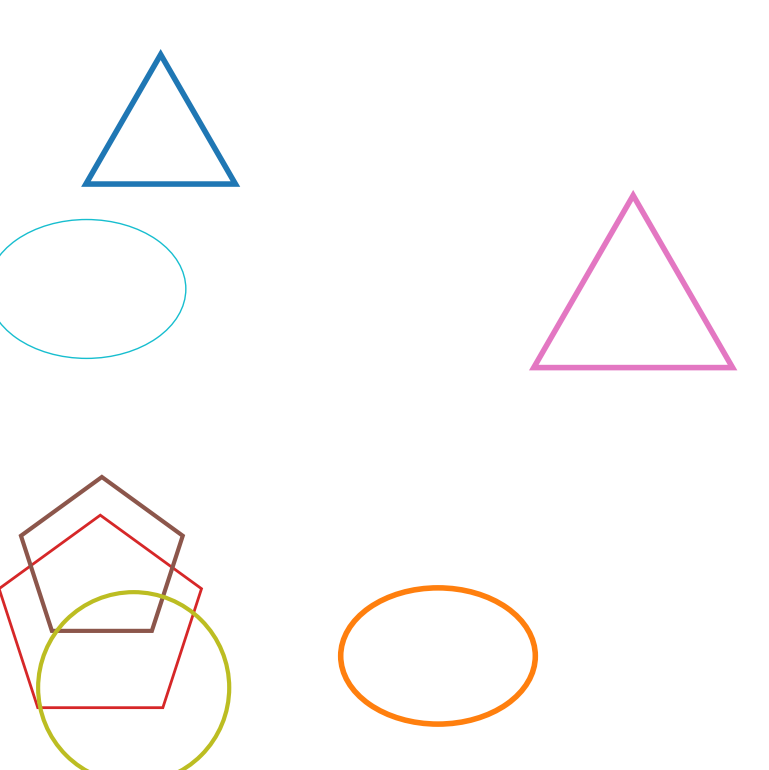[{"shape": "triangle", "thickness": 2, "radius": 0.56, "center": [0.209, 0.817]}, {"shape": "oval", "thickness": 2, "radius": 0.63, "center": [0.569, 0.148]}, {"shape": "pentagon", "thickness": 1, "radius": 0.69, "center": [0.13, 0.193]}, {"shape": "pentagon", "thickness": 1.5, "radius": 0.55, "center": [0.132, 0.27]}, {"shape": "triangle", "thickness": 2, "radius": 0.75, "center": [0.822, 0.597]}, {"shape": "circle", "thickness": 1.5, "radius": 0.62, "center": [0.174, 0.107]}, {"shape": "oval", "thickness": 0.5, "radius": 0.64, "center": [0.113, 0.625]}]